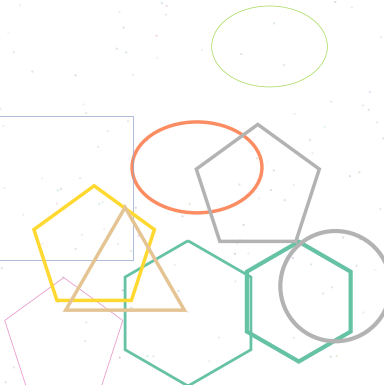[{"shape": "hexagon", "thickness": 3, "radius": 0.78, "center": [0.776, 0.217]}, {"shape": "hexagon", "thickness": 2, "radius": 0.94, "center": [0.488, 0.186]}, {"shape": "oval", "thickness": 2.5, "radius": 0.84, "center": [0.512, 0.565]}, {"shape": "square", "thickness": 0.5, "radius": 0.94, "center": [0.158, 0.512]}, {"shape": "pentagon", "thickness": 0.5, "radius": 0.81, "center": [0.166, 0.118]}, {"shape": "oval", "thickness": 0.5, "radius": 0.75, "center": [0.7, 0.879]}, {"shape": "pentagon", "thickness": 2.5, "radius": 0.82, "center": [0.245, 0.353]}, {"shape": "triangle", "thickness": 2.5, "radius": 0.89, "center": [0.325, 0.283]}, {"shape": "circle", "thickness": 3, "radius": 0.72, "center": [0.871, 0.257]}, {"shape": "pentagon", "thickness": 2.5, "radius": 0.84, "center": [0.67, 0.509]}]